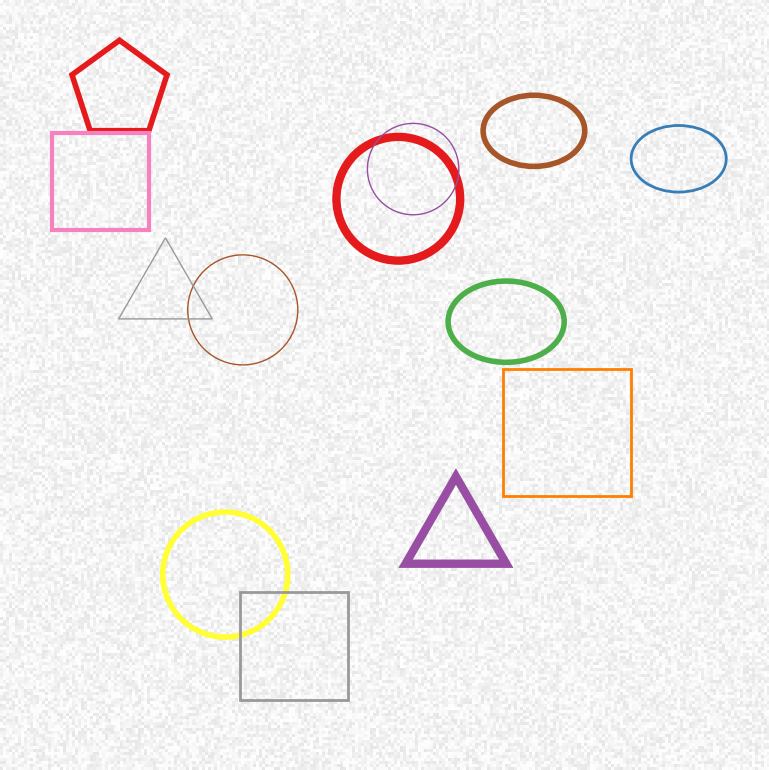[{"shape": "circle", "thickness": 3, "radius": 0.4, "center": [0.517, 0.742]}, {"shape": "pentagon", "thickness": 2, "radius": 0.32, "center": [0.155, 0.883]}, {"shape": "oval", "thickness": 1, "radius": 0.31, "center": [0.881, 0.794]}, {"shape": "oval", "thickness": 2, "radius": 0.38, "center": [0.657, 0.582]}, {"shape": "triangle", "thickness": 3, "radius": 0.38, "center": [0.592, 0.306]}, {"shape": "circle", "thickness": 0.5, "radius": 0.3, "center": [0.537, 0.78]}, {"shape": "square", "thickness": 1, "radius": 0.41, "center": [0.736, 0.439]}, {"shape": "circle", "thickness": 2, "radius": 0.41, "center": [0.293, 0.254]}, {"shape": "circle", "thickness": 0.5, "radius": 0.36, "center": [0.315, 0.598]}, {"shape": "oval", "thickness": 2, "radius": 0.33, "center": [0.693, 0.83]}, {"shape": "square", "thickness": 1.5, "radius": 0.32, "center": [0.131, 0.764]}, {"shape": "square", "thickness": 1, "radius": 0.35, "center": [0.382, 0.161]}, {"shape": "triangle", "thickness": 0.5, "radius": 0.35, "center": [0.215, 0.621]}]